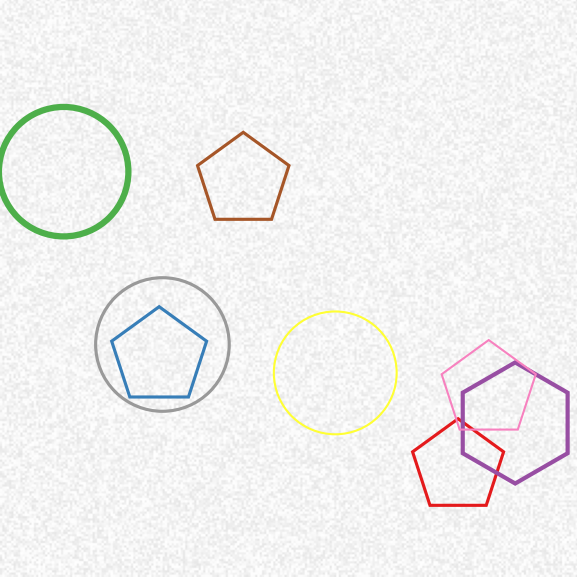[{"shape": "pentagon", "thickness": 1.5, "radius": 0.41, "center": [0.793, 0.191]}, {"shape": "pentagon", "thickness": 1.5, "radius": 0.43, "center": [0.276, 0.382]}, {"shape": "circle", "thickness": 3, "radius": 0.56, "center": [0.11, 0.702]}, {"shape": "hexagon", "thickness": 2, "radius": 0.52, "center": [0.892, 0.267]}, {"shape": "circle", "thickness": 1, "radius": 0.53, "center": [0.581, 0.353]}, {"shape": "pentagon", "thickness": 1.5, "radius": 0.42, "center": [0.421, 0.687]}, {"shape": "pentagon", "thickness": 1, "radius": 0.43, "center": [0.846, 0.325]}, {"shape": "circle", "thickness": 1.5, "radius": 0.58, "center": [0.281, 0.403]}]